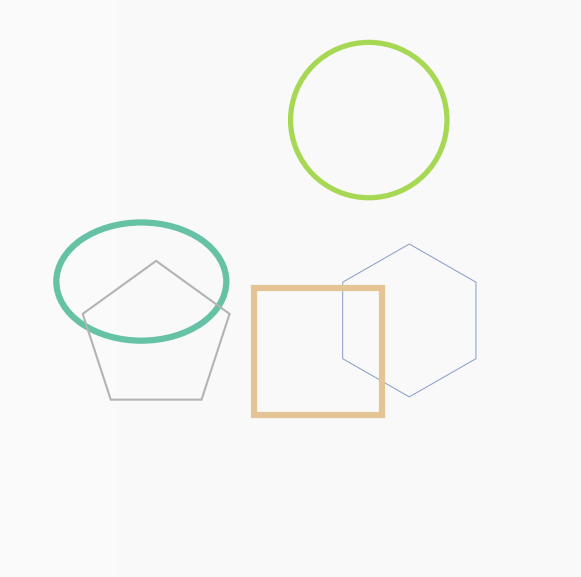[{"shape": "oval", "thickness": 3, "radius": 0.73, "center": [0.243, 0.512]}, {"shape": "hexagon", "thickness": 0.5, "radius": 0.66, "center": [0.704, 0.444]}, {"shape": "circle", "thickness": 2.5, "radius": 0.67, "center": [0.634, 0.791]}, {"shape": "square", "thickness": 3, "radius": 0.55, "center": [0.547, 0.391]}, {"shape": "pentagon", "thickness": 1, "radius": 0.66, "center": [0.269, 0.415]}]